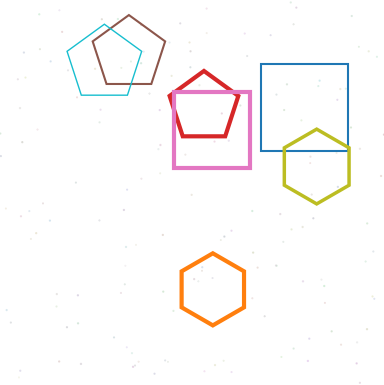[{"shape": "square", "thickness": 1.5, "radius": 0.57, "center": [0.791, 0.721]}, {"shape": "hexagon", "thickness": 3, "radius": 0.47, "center": [0.553, 0.248]}, {"shape": "pentagon", "thickness": 3, "radius": 0.47, "center": [0.53, 0.722]}, {"shape": "pentagon", "thickness": 1.5, "radius": 0.49, "center": [0.335, 0.862]}, {"shape": "square", "thickness": 3, "radius": 0.49, "center": [0.55, 0.662]}, {"shape": "hexagon", "thickness": 2.5, "radius": 0.49, "center": [0.823, 0.567]}, {"shape": "pentagon", "thickness": 1, "radius": 0.51, "center": [0.271, 0.835]}]